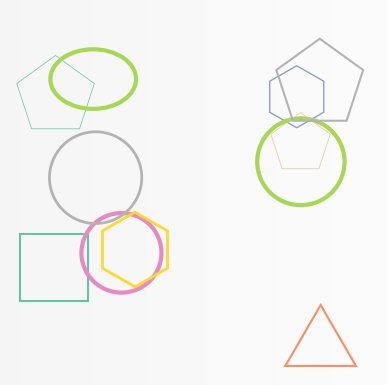[{"shape": "pentagon", "thickness": 0.5, "radius": 0.53, "center": [0.143, 0.751]}, {"shape": "square", "thickness": 1.5, "radius": 0.44, "center": [0.139, 0.305]}, {"shape": "triangle", "thickness": 1.5, "radius": 0.53, "center": [0.828, 0.102]}, {"shape": "hexagon", "thickness": 1, "radius": 0.4, "center": [0.766, 0.749]}, {"shape": "circle", "thickness": 3, "radius": 0.52, "center": [0.313, 0.343]}, {"shape": "oval", "thickness": 3, "radius": 0.55, "center": [0.24, 0.795]}, {"shape": "circle", "thickness": 3, "radius": 0.56, "center": [0.776, 0.58]}, {"shape": "hexagon", "thickness": 2, "radius": 0.48, "center": [0.348, 0.352]}, {"shape": "pentagon", "thickness": 0.5, "radius": 0.4, "center": [0.776, 0.627]}, {"shape": "circle", "thickness": 2, "radius": 0.6, "center": [0.247, 0.539]}, {"shape": "pentagon", "thickness": 1.5, "radius": 0.59, "center": [0.825, 0.782]}]